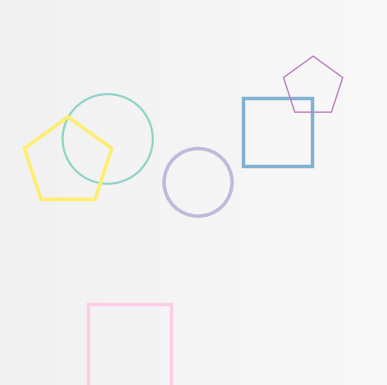[{"shape": "circle", "thickness": 1.5, "radius": 0.58, "center": [0.278, 0.639]}, {"shape": "circle", "thickness": 2.5, "radius": 0.44, "center": [0.511, 0.526]}, {"shape": "square", "thickness": 2.5, "radius": 0.44, "center": [0.716, 0.658]}, {"shape": "square", "thickness": 2.5, "radius": 0.53, "center": [0.334, 0.104]}, {"shape": "pentagon", "thickness": 1, "radius": 0.4, "center": [0.808, 0.774]}, {"shape": "pentagon", "thickness": 2.5, "radius": 0.59, "center": [0.176, 0.578]}]